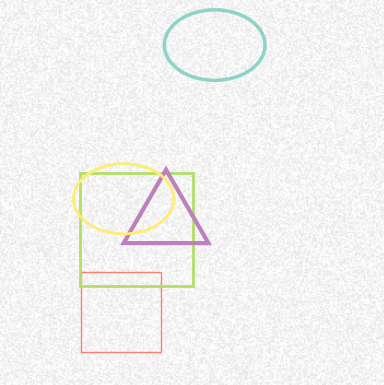[{"shape": "oval", "thickness": 2.5, "radius": 0.65, "center": [0.558, 0.883]}, {"shape": "square", "thickness": 1, "radius": 0.52, "center": [0.315, 0.189]}, {"shape": "square", "thickness": 2, "radius": 0.73, "center": [0.354, 0.405]}, {"shape": "triangle", "thickness": 3, "radius": 0.64, "center": [0.431, 0.432]}, {"shape": "oval", "thickness": 2, "radius": 0.65, "center": [0.321, 0.484]}]